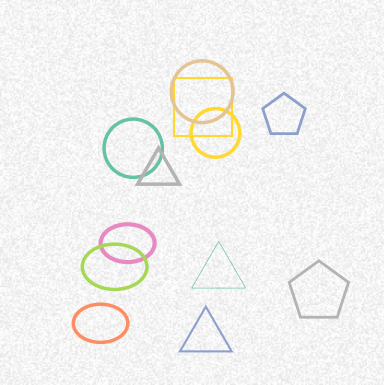[{"shape": "triangle", "thickness": 0.5, "radius": 0.4, "center": [0.568, 0.292]}, {"shape": "circle", "thickness": 2.5, "radius": 0.38, "center": [0.346, 0.615]}, {"shape": "oval", "thickness": 2.5, "radius": 0.35, "center": [0.261, 0.16]}, {"shape": "triangle", "thickness": 1.5, "radius": 0.39, "center": [0.535, 0.126]}, {"shape": "pentagon", "thickness": 2, "radius": 0.29, "center": [0.738, 0.7]}, {"shape": "oval", "thickness": 3, "radius": 0.35, "center": [0.332, 0.368]}, {"shape": "oval", "thickness": 2.5, "radius": 0.42, "center": [0.298, 0.307]}, {"shape": "circle", "thickness": 2.5, "radius": 0.32, "center": [0.56, 0.655]}, {"shape": "square", "thickness": 1.5, "radius": 0.38, "center": [0.526, 0.721]}, {"shape": "circle", "thickness": 2.5, "radius": 0.4, "center": [0.525, 0.762]}, {"shape": "triangle", "thickness": 2.5, "radius": 0.31, "center": [0.412, 0.553]}, {"shape": "pentagon", "thickness": 2, "radius": 0.41, "center": [0.828, 0.242]}]